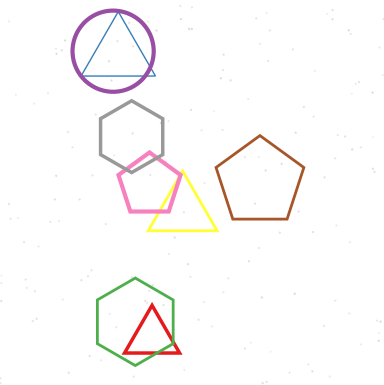[{"shape": "triangle", "thickness": 2.5, "radius": 0.41, "center": [0.395, 0.124]}, {"shape": "triangle", "thickness": 1, "radius": 0.56, "center": [0.307, 0.858]}, {"shape": "hexagon", "thickness": 2, "radius": 0.57, "center": [0.351, 0.164]}, {"shape": "circle", "thickness": 3, "radius": 0.53, "center": [0.294, 0.867]}, {"shape": "triangle", "thickness": 2, "radius": 0.52, "center": [0.474, 0.452]}, {"shape": "pentagon", "thickness": 2, "radius": 0.6, "center": [0.675, 0.528]}, {"shape": "pentagon", "thickness": 3, "radius": 0.42, "center": [0.388, 0.519]}, {"shape": "hexagon", "thickness": 2.5, "radius": 0.47, "center": [0.342, 0.645]}]